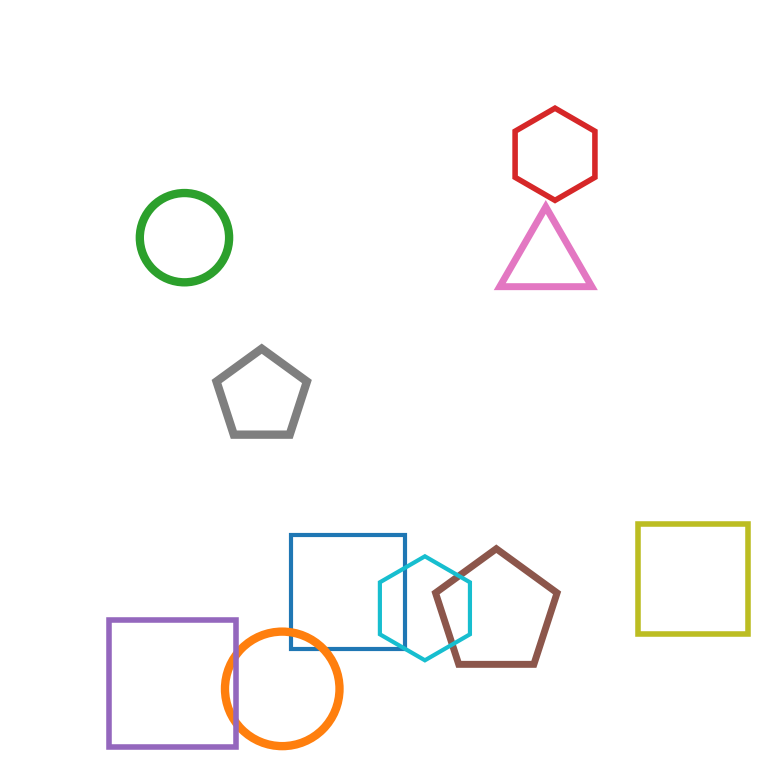[{"shape": "square", "thickness": 1.5, "radius": 0.37, "center": [0.452, 0.232]}, {"shape": "circle", "thickness": 3, "radius": 0.37, "center": [0.367, 0.105]}, {"shape": "circle", "thickness": 3, "radius": 0.29, "center": [0.24, 0.691]}, {"shape": "hexagon", "thickness": 2, "radius": 0.3, "center": [0.721, 0.8]}, {"shape": "square", "thickness": 2, "radius": 0.41, "center": [0.224, 0.112]}, {"shape": "pentagon", "thickness": 2.5, "radius": 0.41, "center": [0.645, 0.204]}, {"shape": "triangle", "thickness": 2.5, "radius": 0.35, "center": [0.709, 0.662]}, {"shape": "pentagon", "thickness": 3, "radius": 0.31, "center": [0.34, 0.485]}, {"shape": "square", "thickness": 2, "radius": 0.36, "center": [0.9, 0.248]}, {"shape": "hexagon", "thickness": 1.5, "radius": 0.34, "center": [0.552, 0.21]}]